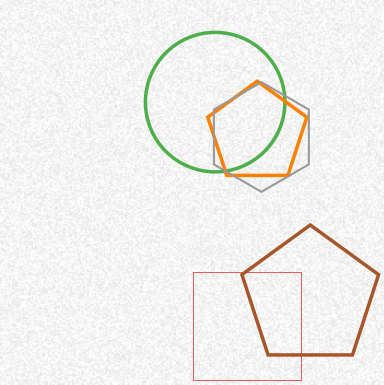[{"shape": "square", "thickness": 0.5, "radius": 0.7, "center": [0.641, 0.154]}, {"shape": "circle", "thickness": 2.5, "radius": 0.91, "center": [0.559, 0.735]}, {"shape": "pentagon", "thickness": 2.5, "radius": 0.68, "center": [0.668, 0.654]}, {"shape": "pentagon", "thickness": 2.5, "radius": 0.93, "center": [0.806, 0.229]}, {"shape": "hexagon", "thickness": 1.5, "radius": 0.71, "center": [0.679, 0.644]}]